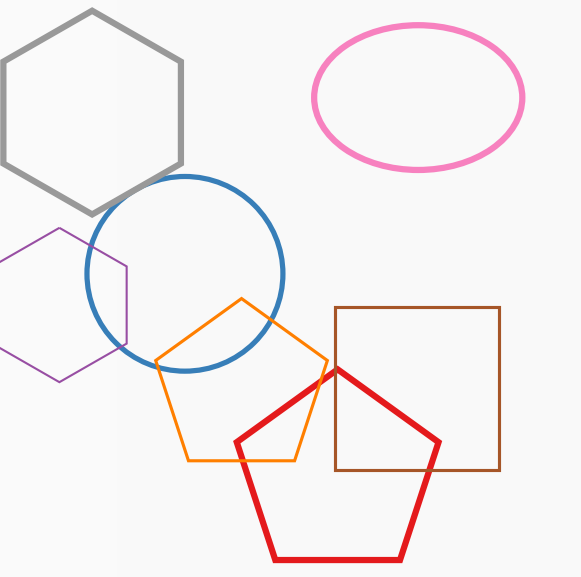[{"shape": "pentagon", "thickness": 3, "radius": 0.91, "center": [0.581, 0.177]}, {"shape": "circle", "thickness": 2.5, "radius": 0.84, "center": [0.318, 0.525]}, {"shape": "hexagon", "thickness": 1, "radius": 0.67, "center": [0.102, 0.471]}, {"shape": "pentagon", "thickness": 1.5, "radius": 0.78, "center": [0.416, 0.327]}, {"shape": "square", "thickness": 1.5, "radius": 0.71, "center": [0.717, 0.326]}, {"shape": "oval", "thickness": 3, "radius": 0.9, "center": [0.72, 0.83]}, {"shape": "hexagon", "thickness": 3, "radius": 0.88, "center": [0.159, 0.804]}]